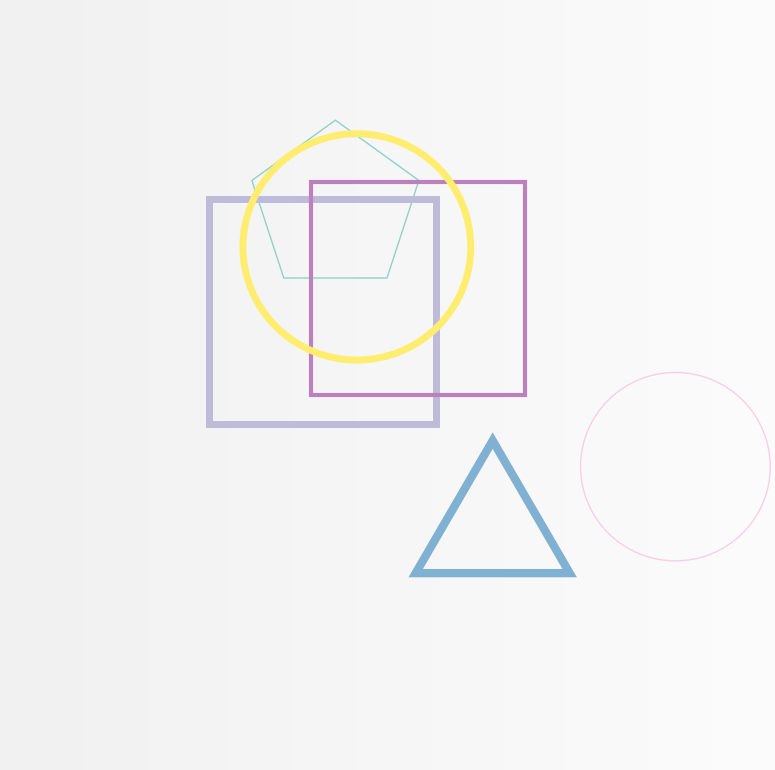[{"shape": "pentagon", "thickness": 0.5, "radius": 0.57, "center": [0.433, 0.731]}, {"shape": "square", "thickness": 2.5, "radius": 0.73, "center": [0.416, 0.596]}, {"shape": "triangle", "thickness": 3, "radius": 0.57, "center": [0.636, 0.313]}, {"shape": "circle", "thickness": 0.5, "radius": 0.61, "center": [0.872, 0.394]}, {"shape": "square", "thickness": 1.5, "radius": 0.69, "center": [0.539, 0.625]}, {"shape": "circle", "thickness": 2.5, "radius": 0.74, "center": [0.46, 0.679]}]